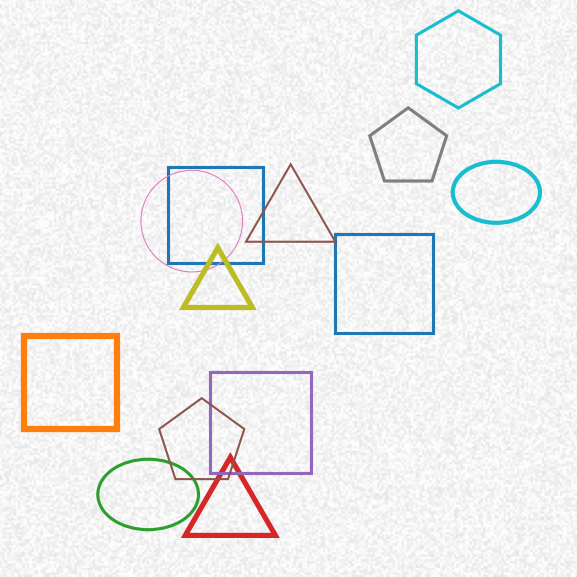[{"shape": "square", "thickness": 1.5, "radius": 0.41, "center": [0.373, 0.627]}, {"shape": "square", "thickness": 1.5, "radius": 0.43, "center": [0.665, 0.508]}, {"shape": "square", "thickness": 3, "radius": 0.4, "center": [0.122, 0.337]}, {"shape": "oval", "thickness": 1.5, "radius": 0.44, "center": [0.257, 0.143]}, {"shape": "triangle", "thickness": 2.5, "radius": 0.45, "center": [0.399, 0.117]}, {"shape": "square", "thickness": 1.5, "radius": 0.44, "center": [0.451, 0.267]}, {"shape": "pentagon", "thickness": 1, "radius": 0.39, "center": [0.349, 0.232]}, {"shape": "triangle", "thickness": 1, "radius": 0.45, "center": [0.503, 0.625]}, {"shape": "circle", "thickness": 0.5, "radius": 0.44, "center": [0.332, 0.616]}, {"shape": "pentagon", "thickness": 1.5, "radius": 0.35, "center": [0.707, 0.742]}, {"shape": "triangle", "thickness": 2.5, "radius": 0.35, "center": [0.377, 0.501]}, {"shape": "hexagon", "thickness": 1.5, "radius": 0.42, "center": [0.794, 0.896]}, {"shape": "oval", "thickness": 2, "radius": 0.38, "center": [0.86, 0.666]}]